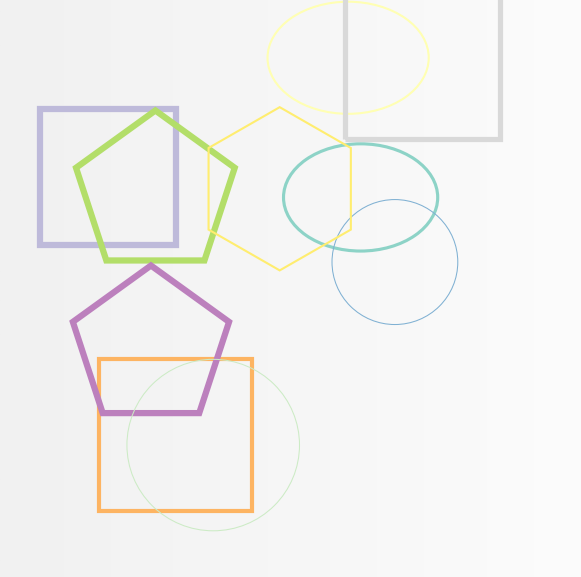[{"shape": "oval", "thickness": 1.5, "radius": 0.66, "center": [0.62, 0.657]}, {"shape": "oval", "thickness": 1, "radius": 0.69, "center": [0.599, 0.899]}, {"shape": "square", "thickness": 3, "radius": 0.59, "center": [0.186, 0.693]}, {"shape": "circle", "thickness": 0.5, "radius": 0.54, "center": [0.679, 0.545]}, {"shape": "square", "thickness": 2, "radius": 0.66, "center": [0.303, 0.245]}, {"shape": "pentagon", "thickness": 3, "radius": 0.72, "center": [0.267, 0.664]}, {"shape": "square", "thickness": 2.5, "radius": 0.67, "center": [0.727, 0.891]}, {"shape": "pentagon", "thickness": 3, "radius": 0.71, "center": [0.26, 0.398]}, {"shape": "circle", "thickness": 0.5, "radius": 0.74, "center": [0.367, 0.228]}, {"shape": "hexagon", "thickness": 1, "radius": 0.71, "center": [0.481, 0.672]}]